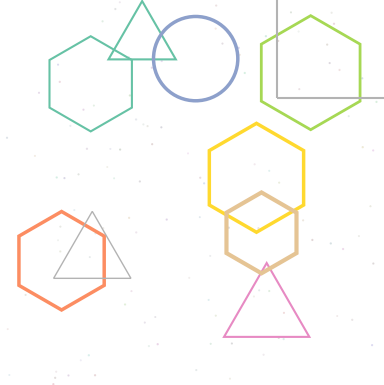[{"shape": "triangle", "thickness": 1.5, "radius": 0.5, "center": [0.369, 0.896]}, {"shape": "hexagon", "thickness": 1.5, "radius": 0.62, "center": [0.236, 0.782]}, {"shape": "hexagon", "thickness": 2.5, "radius": 0.64, "center": [0.16, 0.323]}, {"shape": "circle", "thickness": 2.5, "radius": 0.55, "center": [0.508, 0.848]}, {"shape": "triangle", "thickness": 1.5, "radius": 0.64, "center": [0.693, 0.189]}, {"shape": "hexagon", "thickness": 2, "radius": 0.74, "center": [0.807, 0.811]}, {"shape": "hexagon", "thickness": 2.5, "radius": 0.71, "center": [0.666, 0.538]}, {"shape": "hexagon", "thickness": 3, "radius": 0.53, "center": [0.679, 0.395]}, {"shape": "triangle", "thickness": 1, "radius": 0.58, "center": [0.24, 0.335]}, {"shape": "square", "thickness": 1.5, "radius": 0.7, "center": [0.861, 0.886]}]